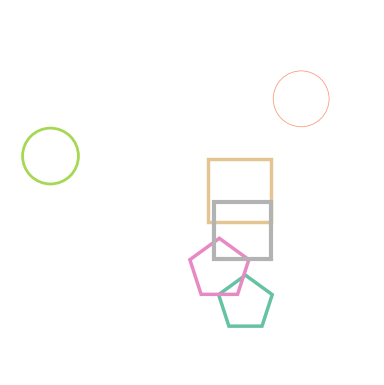[{"shape": "pentagon", "thickness": 2.5, "radius": 0.37, "center": [0.638, 0.212]}, {"shape": "circle", "thickness": 0.5, "radius": 0.36, "center": [0.782, 0.743]}, {"shape": "pentagon", "thickness": 2.5, "radius": 0.4, "center": [0.57, 0.301]}, {"shape": "circle", "thickness": 2, "radius": 0.36, "center": [0.131, 0.595]}, {"shape": "square", "thickness": 2.5, "radius": 0.41, "center": [0.621, 0.506]}, {"shape": "square", "thickness": 3, "radius": 0.37, "center": [0.629, 0.401]}]